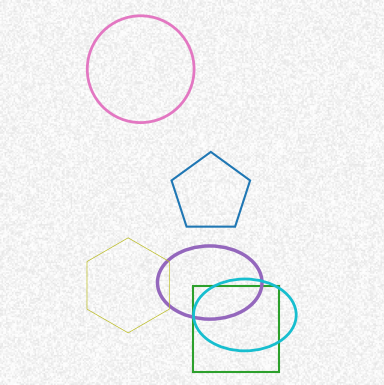[{"shape": "pentagon", "thickness": 1.5, "radius": 0.54, "center": [0.548, 0.498]}, {"shape": "square", "thickness": 1.5, "radius": 0.56, "center": [0.612, 0.146]}, {"shape": "oval", "thickness": 2.5, "radius": 0.68, "center": [0.545, 0.266]}, {"shape": "circle", "thickness": 2, "radius": 0.69, "center": [0.365, 0.82]}, {"shape": "hexagon", "thickness": 0.5, "radius": 0.62, "center": [0.333, 0.259]}, {"shape": "oval", "thickness": 2, "radius": 0.67, "center": [0.636, 0.182]}]